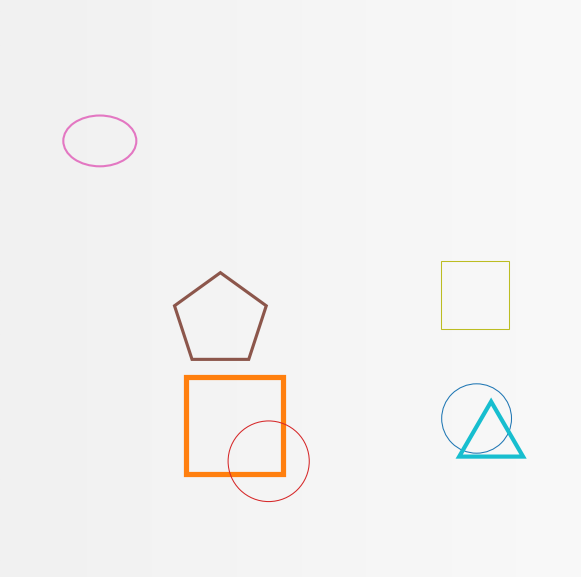[{"shape": "circle", "thickness": 0.5, "radius": 0.3, "center": [0.82, 0.274]}, {"shape": "square", "thickness": 2.5, "radius": 0.42, "center": [0.403, 0.262]}, {"shape": "circle", "thickness": 0.5, "radius": 0.35, "center": [0.462, 0.2]}, {"shape": "pentagon", "thickness": 1.5, "radius": 0.41, "center": [0.379, 0.444]}, {"shape": "oval", "thickness": 1, "radius": 0.31, "center": [0.172, 0.755]}, {"shape": "square", "thickness": 0.5, "radius": 0.3, "center": [0.817, 0.488]}, {"shape": "triangle", "thickness": 2, "radius": 0.32, "center": [0.845, 0.24]}]